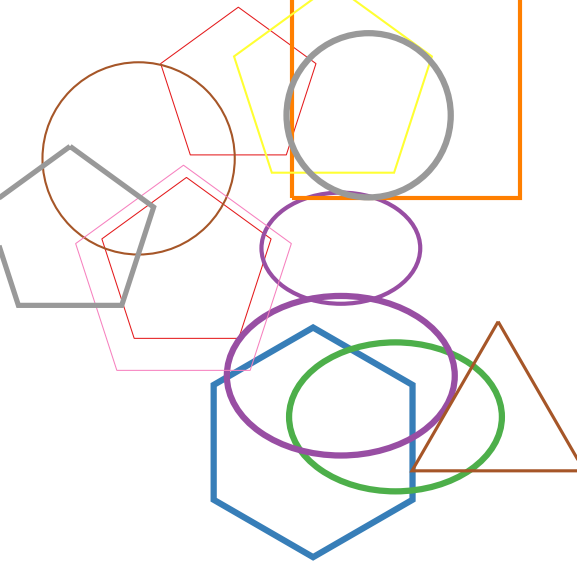[{"shape": "pentagon", "thickness": 0.5, "radius": 0.71, "center": [0.413, 0.845]}, {"shape": "pentagon", "thickness": 0.5, "radius": 0.77, "center": [0.323, 0.538]}, {"shape": "hexagon", "thickness": 3, "radius": 0.99, "center": [0.542, 0.233]}, {"shape": "oval", "thickness": 3, "radius": 0.92, "center": [0.685, 0.277]}, {"shape": "oval", "thickness": 2, "radius": 0.69, "center": [0.59, 0.569]}, {"shape": "oval", "thickness": 3, "radius": 0.99, "center": [0.59, 0.349]}, {"shape": "square", "thickness": 2, "radius": 0.98, "center": [0.703, 0.853]}, {"shape": "pentagon", "thickness": 1, "radius": 0.9, "center": [0.577, 0.846]}, {"shape": "circle", "thickness": 1, "radius": 0.83, "center": [0.24, 0.725]}, {"shape": "triangle", "thickness": 1.5, "radius": 0.86, "center": [0.863, 0.27]}, {"shape": "pentagon", "thickness": 0.5, "radius": 0.98, "center": [0.318, 0.517]}, {"shape": "pentagon", "thickness": 2.5, "radius": 0.76, "center": [0.121, 0.594]}, {"shape": "circle", "thickness": 3, "radius": 0.71, "center": [0.638, 0.799]}]